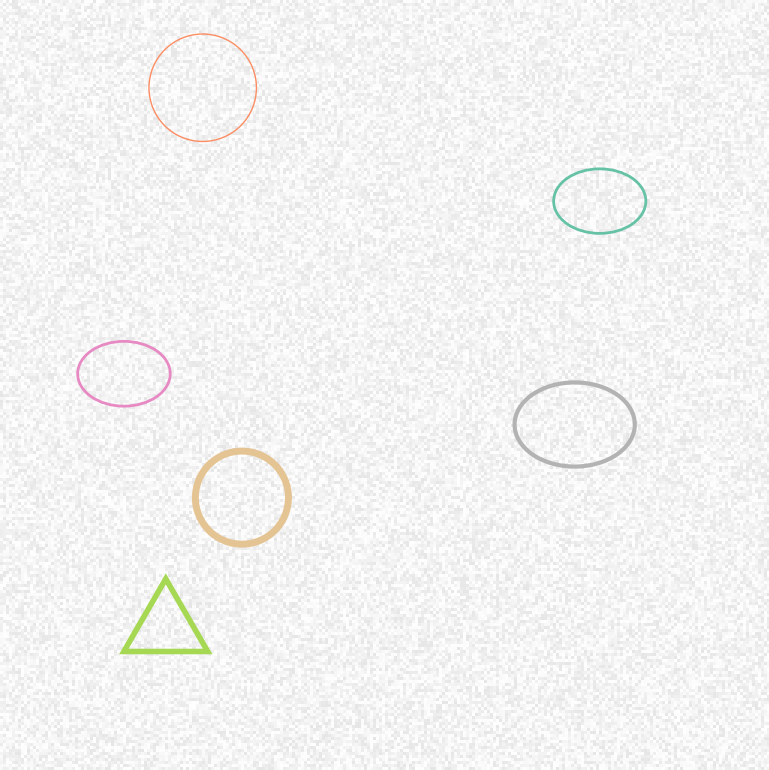[{"shape": "oval", "thickness": 1, "radius": 0.3, "center": [0.779, 0.739]}, {"shape": "circle", "thickness": 0.5, "radius": 0.35, "center": [0.263, 0.886]}, {"shape": "oval", "thickness": 1, "radius": 0.3, "center": [0.161, 0.515]}, {"shape": "triangle", "thickness": 2, "radius": 0.31, "center": [0.215, 0.185]}, {"shape": "circle", "thickness": 2.5, "radius": 0.3, "center": [0.314, 0.354]}, {"shape": "oval", "thickness": 1.5, "radius": 0.39, "center": [0.746, 0.449]}]